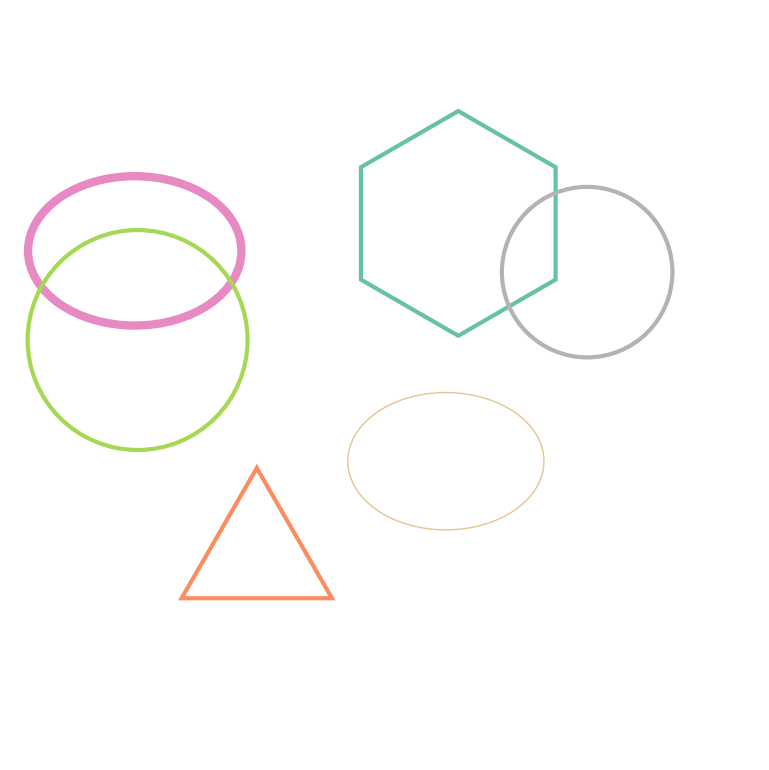[{"shape": "hexagon", "thickness": 1.5, "radius": 0.73, "center": [0.595, 0.71]}, {"shape": "triangle", "thickness": 1.5, "radius": 0.56, "center": [0.334, 0.279]}, {"shape": "oval", "thickness": 3, "radius": 0.69, "center": [0.175, 0.674]}, {"shape": "circle", "thickness": 1.5, "radius": 0.71, "center": [0.179, 0.558]}, {"shape": "oval", "thickness": 0.5, "radius": 0.64, "center": [0.579, 0.401]}, {"shape": "circle", "thickness": 1.5, "radius": 0.55, "center": [0.763, 0.647]}]